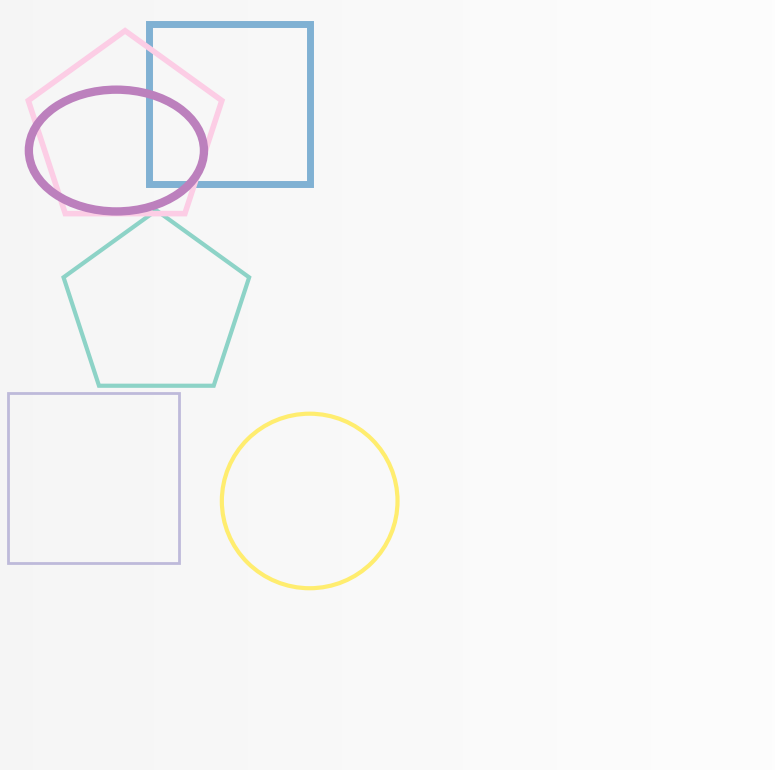[{"shape": "pentagon", "thickness": 1.5, "radius": 0.63, "center": [0.202, 0.601]}, {"shape": "square", "thickness": 1, "radius": 0.55, "center": [0.121, 0.379]}, {"shape": "square", "thickness": 2.5, "radius": 0.52, "center": [0.296, 0.865]}, {"shape": "pentagon", "thickness": 2, "radius": 0.66, "center": [0.161, 0.829]}, {"shape": "oval", "thickness": 3, "radius": 0.56, "center": [0.15, 0.804]}, {"shape": "circle", "thickness": 1.5, "radius": 0.57, "center": [0.4, 0.349]}]